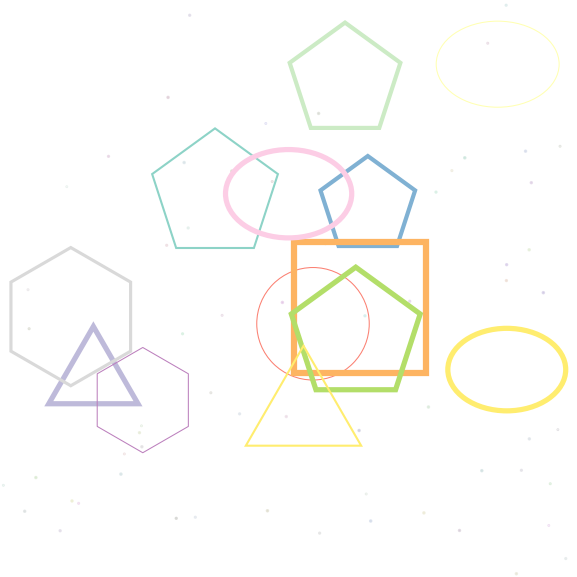[{"shape": "pentagon", "thickness": 1, "radius": 0.57, "center": [0.372, 0.662]}, {"shape": "oval", "thickness": 0.5, "radius": 0.53, "center": [0.862, 0.888]}, {"shape": "triangle", "thickness": 2.5, "radius": 0.45, "center": [0.162, 0.345]}, {"shape": "circle", "thickness": 0.5, "radius": 0.49, "center": [0.542, 0.438]}, {"shape": "pentagon", "thickness": 2, "radius": 0.43, "center": [0.637, 0.643]}, {"shape": "square", "thickness": 3, "radius": 0.57, "center": [0.623, 0.467]}, {"shape": "pentagon", "thickness": 2.5, "radius": 0.59, "center": [0.616, 0.419]}, {"shape": "oval", "thickness": 2.5, "radius": 0.55, "center": [0.5, 0.664]}, {"shape": "hexagon", "thickness": 1.5, "radius": 0.6, "center": [0.123, 0.451]}, {"shape": "hexagon", "thickness": 0.5, "radius": 0.46, "center": [0.247, 0.306]}, {"shape": "pentagon", "thickness": 2, "radius": 0.5, "center": [0.597, 0.859]}, {"shape": "oval", "thickness": 2.5, "radius": 0.51, "center": [0.878, 0.359]}, {"shape": "triangle", "thickness": 1, "radius": 0.58, "center": [0.526, 0.285]}]